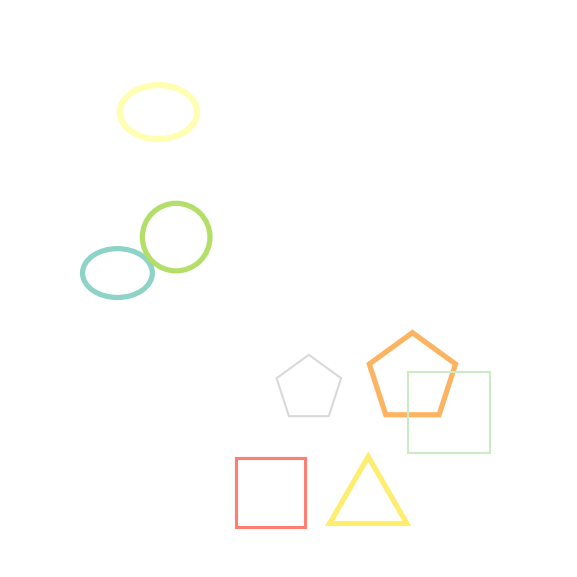[{"shape": "oval", "thickness": 2.5, "radius": 0.3, "center": [0.203, 0.526]}, {"shape": "oval", "thickness": 3, "radius": 0.33, "center": [0.274, 0.805]}, {"shape": "square", "thickness": 1.5, "radius": 0.3, "center": [0.468, 0.146]}, {"shape": "pentagon", "thickness": 2.5, "radius": 0.39, "center": [0.714, 0.345]}, {"shape": "circle", "thickness": 2.5, "radius": 0.29, "center": [0.305, 0.589]}, {"shape": "pentagon", "thickness": 1, "radius": 0.29, "center": [0.535, 0.326]}, {"shape": "square", "thickness": 1, "radius": 0.35, "center": [0.777, 0.285]}, {"shape": "triangle", "thickness": 2.5, "radius": 0.39, "center": [0.638, 0.131]}]